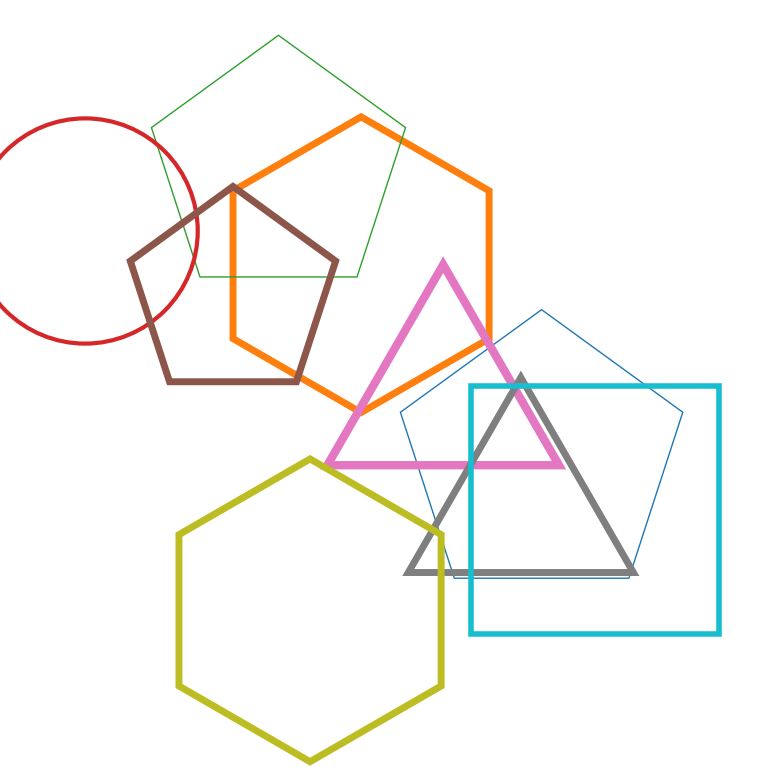[{"shape": "pentagon", "thickness": 0.5, "radius": 0.96, "center": [0.703, 0.405]}, {"shape": "hexagon", "thickness": 2.5, "radius": 0.96, "center": [0.469, 0.656]}, {"shape": "pentagon", "thickness": 0.5, "radius": 0.87, "center": [0.362, 0.781]}, {"shape": "circle", "thickness": 1.5, "radius": 0.73, "center": [0.111, 0.7]}, {"shape": "pentagon", "thickness": 2.5, "radius": 0.7, "center": [0.303, 0.618]}, {"shape": "triangle", "thickness": 3, "radius": 0.87, "center": [0.576, 0.483]}, {"shape": "triangle", "thickness": 2.5, "radius": 0.84, "center": [0.676, 0.341]}, {"shape": "hexagon", "thickness": 2.5, "radius": 0.98, "center": [0.403, 0.207]}, {"shape": "square", "thickness": 2, "radius": 0.8, "center": [0.773, 0.338]}]